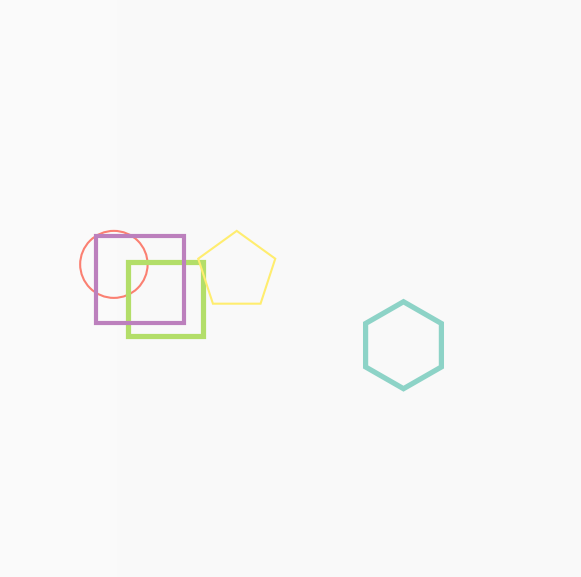[{"shape": "hexagon", "thickness": 2.5, "radius": 0.38, "center": [0.694, 0.401]}, {"shape": "circle", "thickness": 1, "radius": 0.29, "center": [0.196, 0.541]}, {"shape": "square", "thickness": 2.5, "radius": 0.32, "center": [0.285, 0.481]}, {"shape": "square", "thickness": 2, "radius": 0.38, "center": [0.24, 0.515]}, {"shape": "pentagon", "thickness": 1, "radius": 0.35, "center": [0.407, 0.53]}]